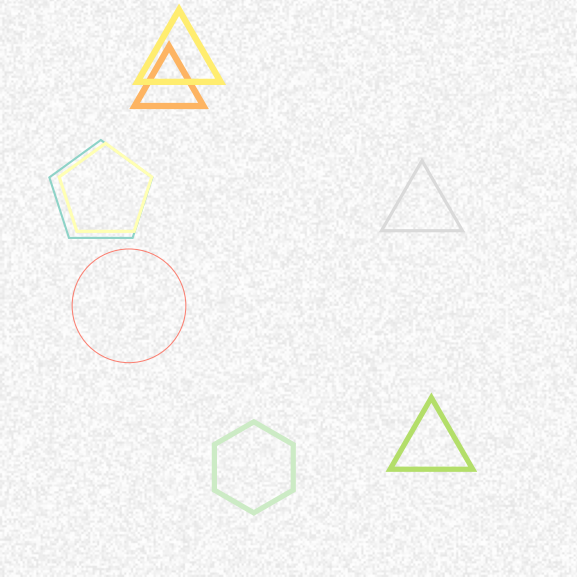[{"shape": "pentagon", "thickness": 1, "radius": 0.47, "center": [0.175, 0.663]}, {"shape": "pentagon", "thickness": 1.5, "radius": 0.42, "center": [0.183, 0.667]}, {"shape": "circle", "thickness": 0.5, "radius": 0.49, "center": [0.223, 0.47]}, {"shape": "triangle", "thickness": 3, "radius": 0.34, "center": [0.293, 0.85]}, {"shape": "triangle", "thickness": 2.5, "radius": 0.41, "center": [0.747, 0.228]}, {"shape": "triangle", "thickness": 1.5, "radius": 0.4, "center": [0.731, 0.64]}, {"shape": "hexagon", "thickness": 2.5, "radius": 0.39, "center": [0.44, 0.19]}, {"shape": "triangle", "thickness": 3, "radius": 0.42, "center": [0.31, 0.899]}]